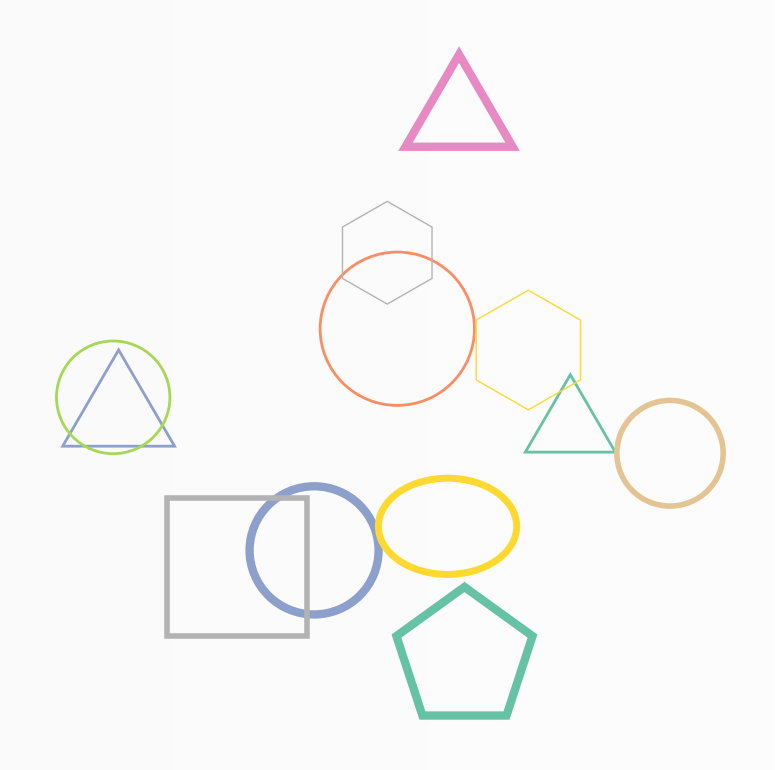[{"shape": "triangle", "thickness": 1, "radius": 0.34, "center": [0.736, 0.446]}, {"shape": "pentagon", "thickness": 3, "radius": 0.46, "center": [0.599, 0.145]}, {"shape": "circle", "thickness": 1, "radius": 0.5, "center": [0.513, 0.573]}, {"shape": "circle", "thickness": 3, "radius": 0.42, "center": [0.405, 0.285]}, {"shape": "triangle", "thickness": 1, "radius": 0.42, "center": [0.153, 0.462]}, {"shape": "triangle", "thickness": 3, "radius": 0.4, "center": [0.592, 0.849]}, {"shape": "circle", "thickness": 1, "radius": 0.37, "center": [0.146, 0.484]}, {"shape": "hexagon", "thickness": 0.5, "radius": 0.39, "center": [0.682, 0.545]}, {"shape": "oval", "thickness": 2.5, "radius": 0.45, "center": [0.577, 0.316]}, {"shape": "circle", "thickness": 2, "radius": 0.34, "center": [0.865, 0.411]}, {"shape": "hexagon", "thickness": 0.5, "radius": 0.33, "center": [0.5, 0.672]}, {"shape": "square", "thickness": 2, "radius": 0.45, "center": [0.306, 0.264]}]